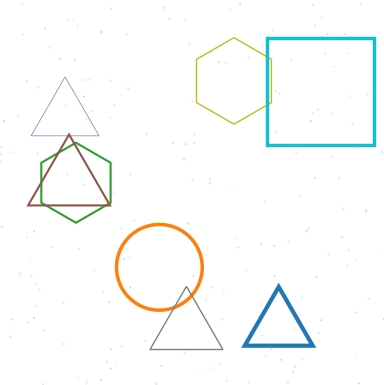[{"shape": "triangle", "thickness": 3, "radius": 0.51, "center": [0.724, 0.153]}, {"shape": "circle", "thickness": 2.5, "radius": 0.56, "center": [0.414, 0.306]}, {"shape": "hexagon", "thickness": 1.5, "radius": 0.52, "center": [0.197, 0.525]}, {"shape": "triangle", "thickness": 0.5, "radius": 0.51, "center": [0.169, 0.698]}, {"shape": "triangle", "thickness": 1.5, "radius": 0.61, "center": [0.179, 0.528]}, {"shape": "triangle", "thickness": 1, "radius": 0.55, "center": [0.484, 0.147]}, {"shape": "hexagon", "thickness": 1, "radius": 0.56, "center": [0.608, 0.79]}, {"shape": "square", "thickness": 2.5, "radius": 0.69, "center": [0.833, 0.762]}]